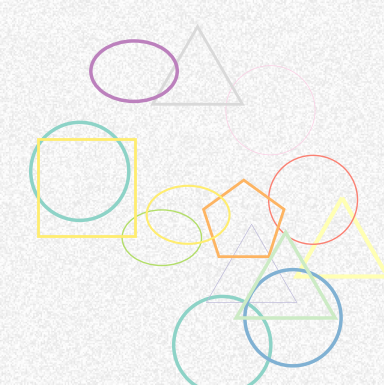[{"shape": "circle", "thickness": 2.5, "radius": 0.63, "center": [0.577, 0.104]}, {"shape": "circle", "thickness": 2.5, "radius": 0.64, "center": [0.207, 0.555]}, {"shape": "triangle", "thickness": 3, "radius": 0.68, "center": [0.889, 0.35]}, {"shape": "triangle", "thickness": 0.5, "radius": 0.68, "center": [0.653, 0.282]}, {"shape": "circle", "thickness": 1, "radius": 0.58, "center": [0.813, 0.481]}, {"shape": "circle", "thickness": 2.5, "radius": 0.62, "center": [0.761, 0.175]}, {"shape": "pentagon", "thickness": 2, "radius": 0.55, "center": [0.633, 0.422]}, {"shape": "oval", "thickness": 1, "radius": 0.52, "center": [0.42, 0.383]}, {"shape": "circle", "thickness": 0.5, "radius": 0.58, "center": [0.703, 0.714]}, {"shape": "triangle", "thickness": 2, "radius": 0.67, "center": [0.513, 0.796]}, {"shape": "oval", "thickness": 2.5, "radius": 0.56, "center": [0.348, 0.815]}, {"shape": "triangle", "thickness": 2.5, "radius": 0.74, "center": [0.742, 0.248]}, {"shape": "oval", "thickness": 1.5, "radius": 0.54, "center": [0.489, 0.442]}, {"shape": "square", "thickness": 2, "radius": 0.63, "center": [0.225, 0.513]}]